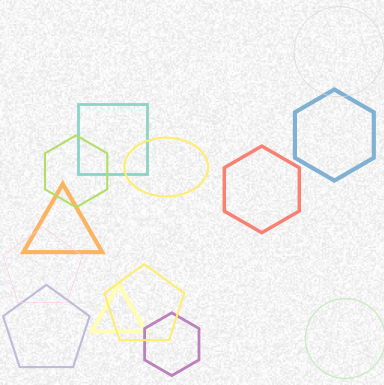[{"shape": "square", "thickness": 2, "radius": 0.45, "center": [0.292, 0.639]}, {"shape": "triangle", "thickness": 3, "radius": 0.41, "center": [0.308, 0.18]}, {"shape": "pentagon", "thickness": 1.5, "radius": 0.59, "center": [0.12, 0.142]}, {"shape": "hexagon", "thickness": 2.5, "radius": 0.56, "center": [0.68, 0.508]}, {"shape": "hexagon", "thickness": 3, "radius": 0.59, "center": [0.868, 0.649]}, {"shape": "triangle", "thickness": 3, "radius": 0.59, "center": [0.163, 0.404]}, {"shape": "hexagon", "thickness": 1.5, "radius": 0.47, "center": [0.198, 0.555]}, {"shape": "pentagon", "thickness": 0.5, "radius": 0.54, "center": [0.111, 0.302]}, {"shape": "circle", "thickness": 0.5, "radius": 0.58, "center": [0.881, 0.866]}, {"shape": "hexagon", "thickness": 2, "radius": 0.41, "center": [0.446, 0.106]}, {"shape": "circle", "thickness": 1, "radius": 0.52, "center": [0.897, 0.121]}, {"shape": "oval", "thickness": 1.5, "radius": 0.54, "center": [0.432, 0.566]}, {"shape": "pentagon", "thickness": 1.5, "radius": 0.55, "center": [0.375, 0.205]}]